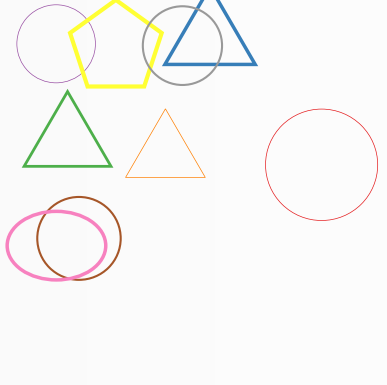[{"shape": "circle", "thickness": 0.5, "radius": 0.72, "center": [0.83, 0.572]}, {"shape": "triangle", "thickness": 2.5, "radius": 0.67, "center": [0.542, 0.9]}, {"shape": "triangle", "thickness": 2, "radius": 0.65, "center": [0.174, 0.633]}, {"shape": "circle", "thickness": 0.5, "radius": 0.51, "center": [0.145, 0.886]}, {"shape": "triangle", "thickness": 0.5, "radius": 0.59, "center": [0.427, 0.599]}, {"shape": "pentagon", "thickness": 3, "radius": 0.62, "center": [0.299, 0.876]}, {"shape": "circle", "thickness": 1.5, "radius": 0.54, "center": [0.204, 0.381]}, {"shape": "oval", "thickness": 2.5, "radius": 0.64, "center": [0.146, 0.362]}, {"shape": "circle", "thickness": 1.5, "radius": 0.51, "center": [0.471, 0.881]}]